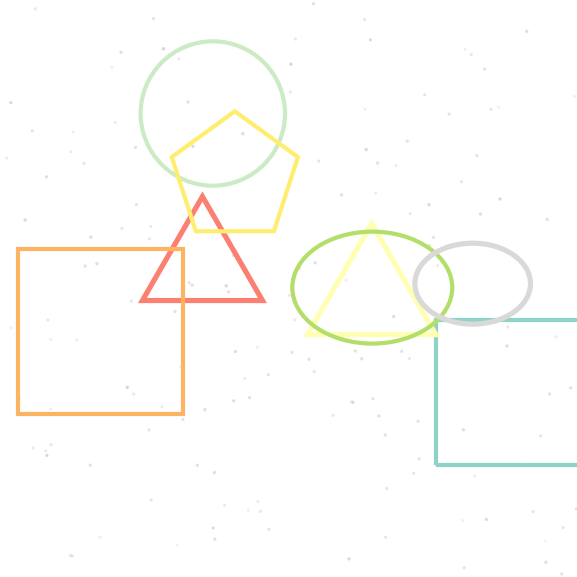[{"shape": "square", "thickness": 2, "radius": 0.63, "center": [0.88, 0.319]}, {"shape": "triangle", "thickness": 2.5, "radius": 0.64, "center": [0.643, 0.484]}, {"shape": "triangle", "thickness": 2.5, "radius": 0.6, "center": [0.351, 0.539]}, {"shape": "square", "thickness": 2, "radius": 0.71, "center": [0.174, 0.425]}, {"shape": "oval", "thickness": 2, "radius": 0.69, "center": [0.645, 0.501]}, {"shape": "oval", "thickness": 2.5, "radius": 0.5, "center": [0.818, 0.508]}, {"shape": "circle", "thickness": 2, "radius": 0.63, "center": [0.369, 0.803]}, {"shape": "pentagon", "thickness": 2, "radius": 0.57, "center": [0.407, 0.692]}]